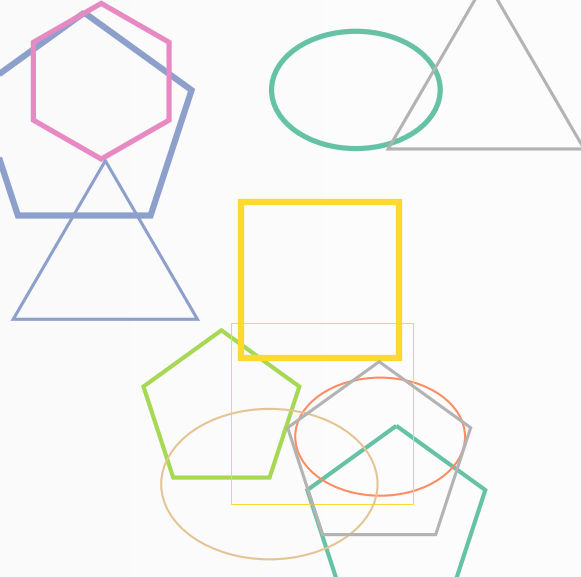[{"shape": "pentagon", "thickness": 2, "radius": 0.8, "center": [0.682, 0.101]}, {"shape": "oval", "thickness": 2.5, "radius": 0.73, "center": [0.612, 0.843]}, {"shape": "oval", "thickness": 1, "radius": 0.73, "center": [0.654, 0.243]}, {"shape": "triangle", "thickness": 1.5, "radius": 0.92, "center": [0.181, 0.538]}, {"shape": "pentagon", "thickness": 3, "radius": 0.97, "center": [0.145, 0.783]}, {"shape": "hexagon", "thickness": 2.5, "radius": 0.67, "center": [0.174, 0.859]}, {"shape": "pentagon", "thickness": 2, "radius": 0.7, "center": [0.381, 0.286]}, {"shape": "square", "thickness": 0.5, "radius": 0.78, "center": [0.554, 0.283]}, {"shape": "square", "thickness": 3, "radius": 0.68, "center": [0.551, 0.514]}, {"shape": "oval", "thickness": 1, "radius": 0.93, "center": [0.463, 0.161]}, {"shape": "triangle", "thickness": 1.5, "radius": 0.97, "center": [0.836, 0.838]}, {"shape": "pentagon", "thickness": 1.5, "radius": 0.83, "center": [0.652, 0.207]}]